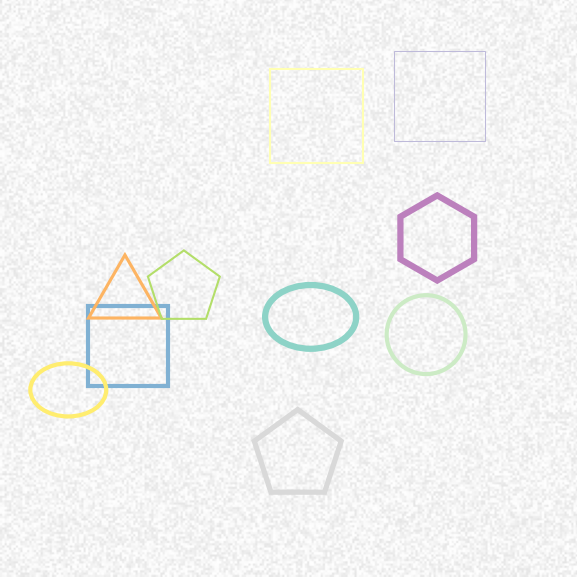[{"shape": "oval", "thickness": 3, "radius": 0.39, "center": [0.538, 0.45]}, {"shape": "square", "thickness": 1, "radius": 0.4, "center": [0.548, 0.798]}, {"shape": "square", "thickness": 0.5, "radius": 0.39, "center": [0.761, 0.833]}, {"shape": "square", "thickness": 2, "radius": 0.35, "center": [0.221, 0.4]}, {"shape": "triangle", "thickness": 1.5, "radius": 0.36, "center": [0.216, 0.485]}, {"shape": "pentagon", "thickness": 1, "radius": 0.33, "center": [0.318, 0.5]}, {"shape": "pentagon", "thickness": 2.5, "radius": 0.4, "center": [0.516, 0.211]}, {"shape": "hexagon", "thickness": 3, "radius": 0.37, "center": [0.757, 0.587]}, {"shape": "circle", "thickness": 2, "radius": 0.34, "center": [0.738, 0.42]}, {"shape": "oval", "thickness": 2, "radius": 0.33, "center": [0.118, 0.324]}]